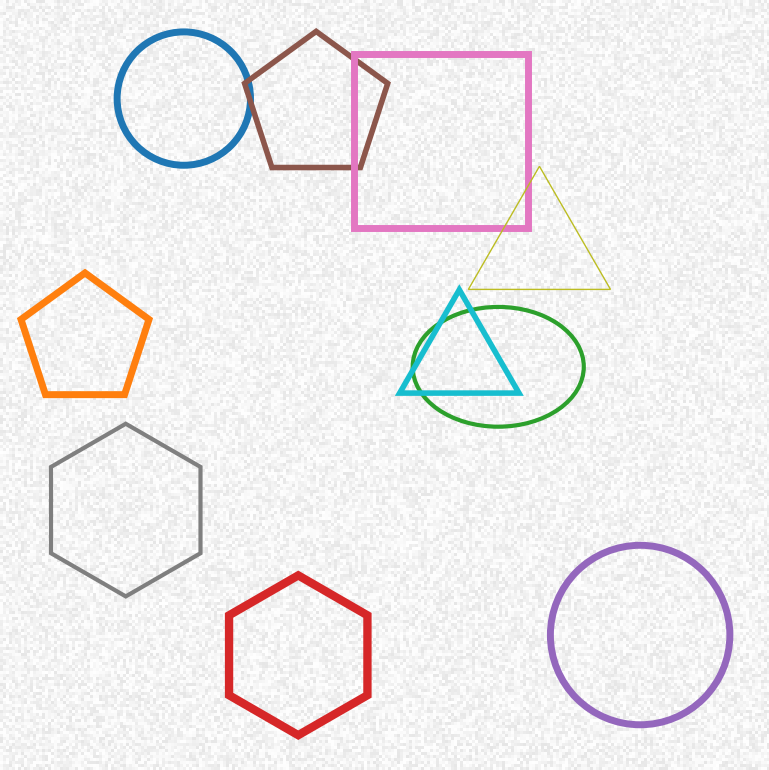[{"shape": "circle", "thickness": 2.5, "radius": 0.43, "center": [0.239, 0.872]}, {"shape": "pentagon", "thickness": 2.5, "radius": 0.44, "center": [0.11, 0.558]}, {"shape": "oval", "thickness": 1.5, "radius": 0.56, "center": [0.647, 0.524]}, {"shape": "hexagon", "thickness": 3, "radius": 0.52, "center": [0.387, 0.149]}, {"shape": "circle", "thickness": 2.5, "radius": 0.58, "center": [0.831, 0.175]}, {"shape": "pentagon", "thickness": 2, "radius": 0.49, "center": [0.411, 0.861]}, {"shape": "square", "thickness": 2.5, "radius": 0.56, "center": [0.573, 0.817]}, {"shape": "hexagon", "thickness": 1.5, "radius": 0.56, "center": [0.163, 0.338]}, {"shape": "triangle", "thickness": 0.5, "radius": 0.53, "center": [0.701, 0.677]}, {"shape": "triangle", "thickness": 2, "radius": 0.45, "center": [0.597, 0.534]}]